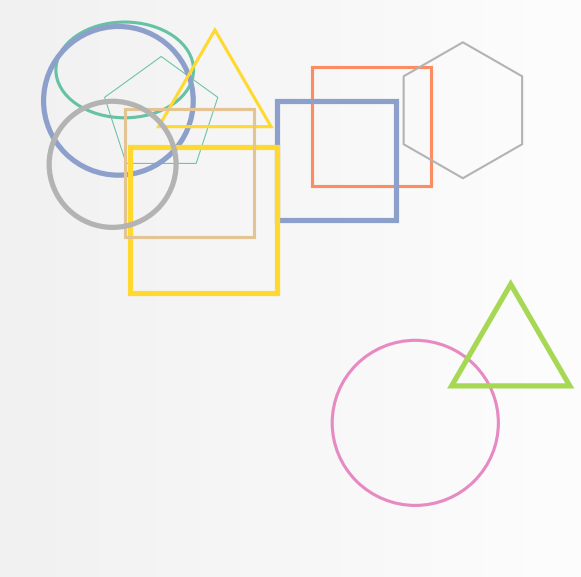[{"shape": "oval", "thickness": 1.5, "radius": 0.59, "center": [0.215, 0.878]}, {"shape": "pentagon", "thickness": 0.5, "radius": 0.51, "center": [0.277, 0.799]}, {"shape": "square", "thickness": 1.5, "radius": 0.51, "center": [0.639, 0.78]}, {"shape": "square", "thickness": 2.5, "radius": 0.51, "center": [0.579, 0.721]}, {"shape": "circle", "thickness": 2.5, "radius": 0.64, "center": [0.204, 0.825]}, {"shape": "circle", "thickness": 1.5, "radius": 0.71, "center": [0.714, 0.267]}, {"shape": "triangle", "thickness": 2.5, "radius": 0.59, "center": [0.879, 0.39]}, {"shape": "square", "thickness": 2.5, "radius": 0.63, "center": [0.35, 0.618]}, {"shape": "triangle", "thickness": 1.5, "radius": 0.56, "center": [0.37, 0.836]}, {"shape": "square", "thickness": 1.5, "radius": 0.55, "center": [0.325, 0.7]}, {"shape": "hexagon", "thickness": 1, "radius": 0.59, "center": [0.796, 0.808]}, {"shape": "circle", "thickness": 2.5, "radius": 0.55, "center": [0.194, 0.715]}]